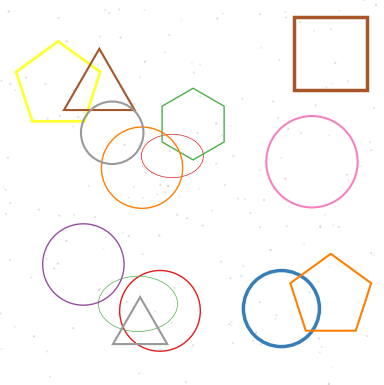[{"shape": "circle", "thickness": 1, "radius": 0.52, "center": [0.416, 0.193]}, {"shape": "oval", "thickness": 0.5, "radius": 0.4, "center": [0.448, 0.595]}, {"shape": "circle", "thickness": 2.5, "radius": 0.49, "center": [0.731, 0.199]}, {"shape": "hexagon", "thickness": 1, "radius": 0.47, "center": [0.502, 0.678]}, {"shape": "oval", "thickness": 0.5, "radius": 0.51, "center": [0.358, 0.211]}, {"shape": "circle", "thickness": 1, "radius": 0.53, "center": [0.217, 0.313]}, {"shape": "circle", "thickness": 1, "radius": 0.53, "center": [0.369, 0.564]}, {"shape": "pentagon", "thickness": 1.5, "radius": 0.55, "center": [0.859, 0.23]}, {"shape": "pentagon", "thickness": 2, "radius": 0.57, "center": [0.151, 0.778]}, {"shape": "triangle", "thickness": 1.5, "radius": 0.53, "center": [0.258, 0.767]}, {"shape": "square", "thickness": 2.5, "radius": 0.47, "center": [0.859, 0.862]}, {"shape": "circle", "thickness": 1.5, "radius": 0.59, "center": [0.81, 0.58]}, {"shape": "triangle", "thickness": 1.5, "radius": 0.41, "center": [0.364, 0.147]}, {"shape": "circle", "thickness": 1.5, "radius": 0.41, "center": [0.291, 0.655]}]